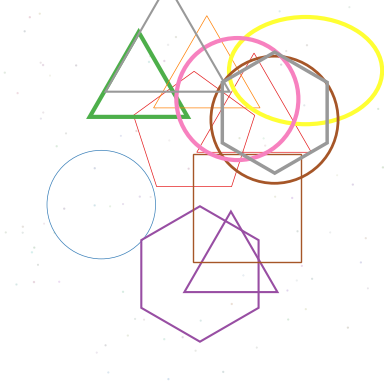[{"shape": "triangle", "thickness": 0.5, "radius": 0.86, "center": [0.66, 0.69]}, {"shape": "pentagon", "thickness": 0.5, "radius": 0.83, "center": [0.504, 0.649]}, {"shape": "circle", "thickness": 0.5, "radius": 0.7, "center": [0.263, 0.469]}, {"shape": "triangle", "thickness": 3, "radius": 0.73, "center": [0.36, 0.77]}, {"shape": "hexagon", "thickness": 1.5, "radius": 0.88, "center": [0.519, 0.288]}, {"shape": "triangle", "thickness": 1.5, "radius": 0.7, "center": [0.6, 0.311]}, {"shape": "triangle", "thickness": 0.5, "radius": 0.8, "center": [0.537, 0.8]}, {"shape": "oval", "thickness": 3, "radius": 0.99, "center": [0.794, 0.817]}, {"shape": "circle", "thickness": 2, "radius": 0.83, "center": [0.713, 0.689]}, {"shape": "square", "thickness": 1, "radius": 0.7, "center": [0.641, 0.459]}, {"shape": "circle", "thickness": 3, "radius": 0.79, "center": [0.617, 0.743]}, {"shape": "hexagon", "thickness": 2.5, "radius": 0.79, "center": [0.714, 0.708]}, {"shape": "triangle", "thickness": 1.5, "radius": 0.93, "center": [0.435, 0.855]}]